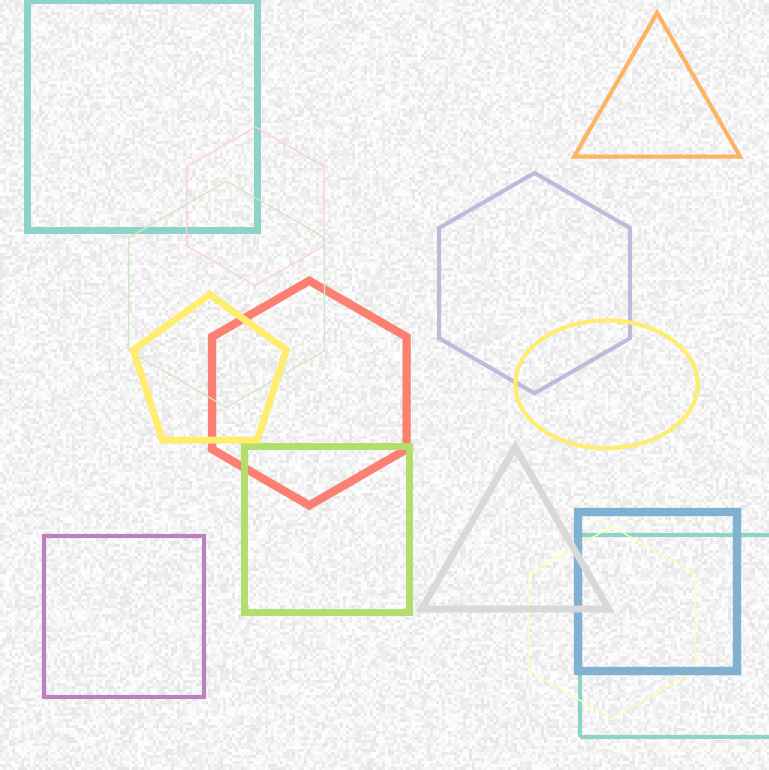[{"shape": "square", "thickness": 2.5, "radius": 0.75, "center": [0.185, 0.851]}, {"shape": "square", "thickness": 1.5, "radius": 0.66, "center": [0.884, 0.174]}, {"shape": "hexagon", "thickness": 0.5, "radius": 0.63, "center": [0.795, 0.192]}, {"shape": "hexagon", "thickness": 1.5, "radius": 0.72, "center": [0.694, 0.632]}, {"shape": "hexagon", "thickness": 3, "radius": 0.73, "center": [0.402, 0.49]}, {"shape": "square", "thickness": 3, "radius": 0.51, "center": [0.854, 0.232]}, {"shape": "triangle", "thickness": 1.5, "radius": 0.62, "center": [0.853, 0.859]}, {"shape": "square", "thickness": 2.5, "radius": 0.54, "center": [0.424, 0.313]}, {"shape": "hexagon", "thickness": 0.5, "radius": 0.51, "center": [0.332, 0.732]}, {"shape": "triangle", "thickness": 2.5, "radius": 0.7, "center": [0.669, 0.279]}, {"shape": "square", "thickness": 1.5, "radius": 0.52, "center": [0.161, 0.199]}, {"shape": "hexagon", "thickness": 0.5, "radius": 0.73, "center": [0.294, 0.618]}, {"shape": "pentagon", "thickness": 2.5, "radius": 0.52, "center": [0.273, 0.513]}, {"shape": "oval", "thickness": 1.5, "radius": 0.59, "center": [0.788, 0.501]}]